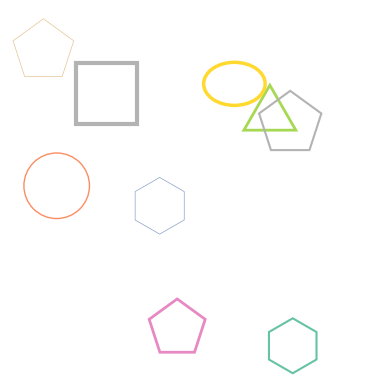[{"shape": "hexagon", "thickness": 1.5, "radius": 0.36, "center": [0.76, 0.102]}, {"shape": "circle", "thickness": 1, "radius": 0.43, "center": [0.147, 0.517]}, {"shape": "hexagon", "thickness": 0.5, "radius": 0.37, "center": [0.415, 0.466]}, {"shape": "pentagon", "thickness": 2, "radius": 0.38, "center": [0.46, 0.147]}, {"shape": "triangle", "thickness": 2, "radius": 0.39, "center": [0.701, 0.701]}, {"shape": "oval", "thickness": 2.5, "radius": 0.4, "center": [0.609, 0.782]}, {"shape": "pentagon", "thickness": 0.5, "radius": 0.41, "center": [0.113, 0.868]}, {"shape": "pentagon", "thickness": 1.5, "radius": 0.43, "center": [0.754, 0.679]}, {"shape": "square", "thickness": 3, "radius": 0.4, "center": [0.276, 0.758]}]